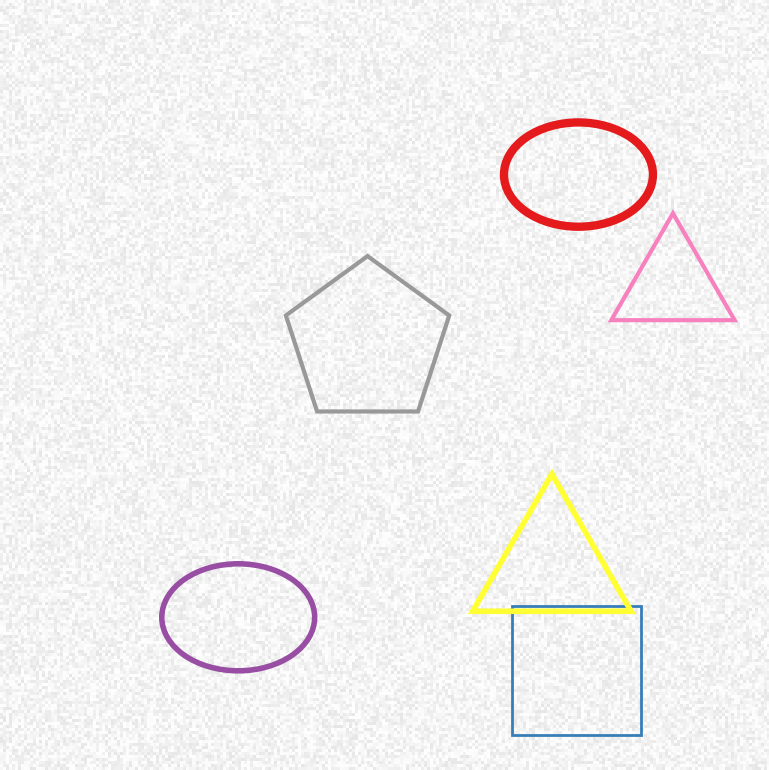[{"shape": "oval", "thickness": 3, "radius": 0.48, "center": [0.751, 0.773]}, {"shape": "square", "thickness": 1, "radius": 0.42, "center": [0.748, 0.129]}, {"shape": "oval", "thickness": 2, "radius": 0.5, "center": [0.309, 0.198]}, {"shape": "triangle", "thickness": 2, "radius": 0.59, "center": [0.717, 0.266]}, {"shape": "triangle", "thickness": 1.5, "radius": 0.46, "center": [0.874, 0.63]}, {"shape": "pentagon", "thickness": 1.5, "radius": 0.56, "center": [0.477, 0.556]}]